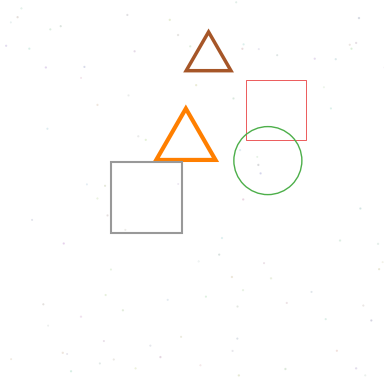[{"shape": "square", "thickness": 0.5, "radius": 0.39, "center": [0.716, 0.715]}, {"shape": "circle", "thickness": 1, "radius": 0.44, "center": [0.696, 0.583]}, {"shape": "triangle", "thickness": 3, "radius": 0.44, "center": [0.483, 0.629]}, {"shape": "triangle", "thickness": 2.5, "radius": 0.34, "center": [0.542, 0.85]}, {"shape": "square", "thickness": 1.5, "radius": 0.46, "center": [0.381, 0.487]}]